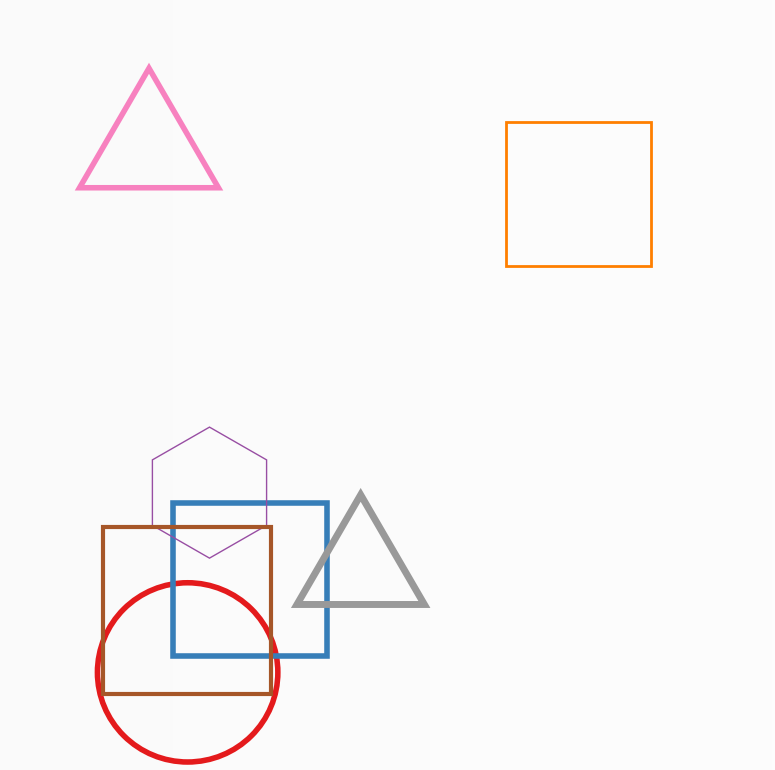[{"shape": "circle", "thickness": 2, "radius": 0.58, "center": [0.242, 0.127]}, {"shape": "square", "thickness": 2, "radius": 0.5, "center": [0.323, 0.248]}, {"shape": "hexagon", "thickness": 0.5, "radius": 0.43, "center": [0.27, 0.36]}, {"shape": "square", "thickness": 1, "radius": 0.47, "center": [0.746, 0.748]}, {"shape": "square", "thickness": 1.5, "radius": 0.54, "center": [0.241, 0.207]}, {"shape": "triangle", "thickness": 2, "radius": 0.52, "center": [0.192, 0.808]}, {"shape": "triangle", "thickness": 2.5, "radius": 0.47, "center": [0.465, 0.262]}]